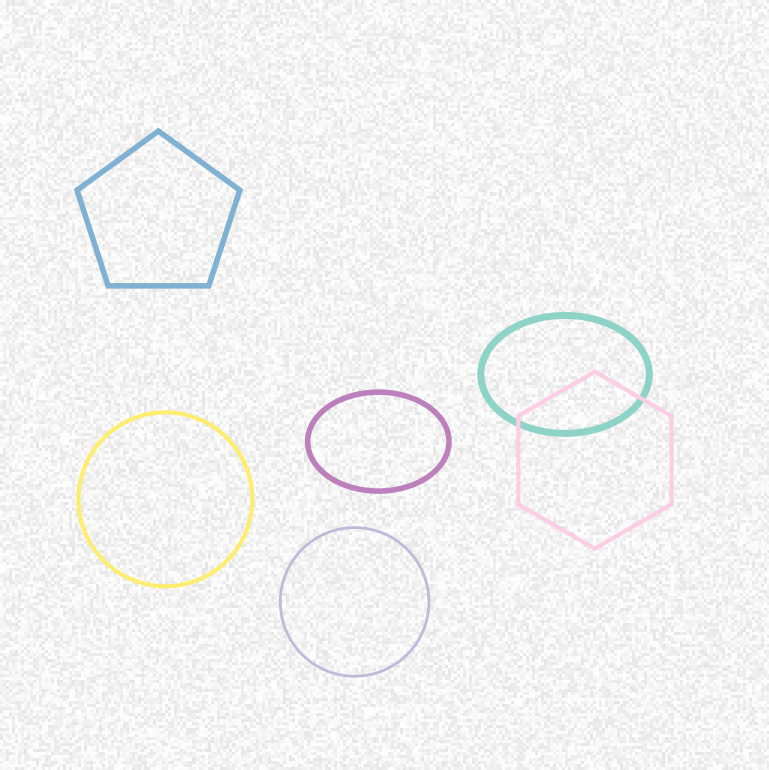[{"shape": "oval", "thickness": 2.5, "radius": 0.55, "center": [0.734, 0.514]}, {"shape": "circle", "thickness": 1, "radius": 0.48, "center": [0.461, 0.218]}, {"shape": "pentagon", "thickness": 2, "radius": 0.56, "center": [0.206, 0.719]}, {"shape": "hexagon", "thickness": 1.5, "radius": 0.57, "center": [0.773, 0.402]}, {"shape": "oval", "thickness": 2, "radius": 0.46, "center": [0.491, 0.426]}, {"shape": "circle", "thickness": 1.5, "radius": 0.56, "center": [0.215, 0.352]}]